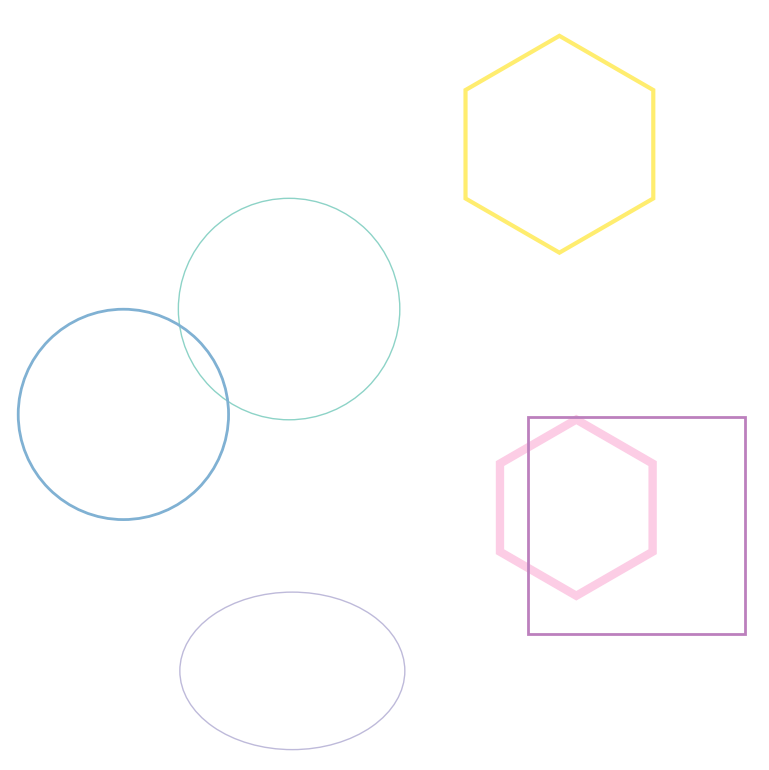[{"shape": "circle", "thickness": 0.5, "radius": 0.72, "center": [0.375, 0.599]}, {"shape": "oval", "thickness": 0.5, "radius": 0.73, "center": [0.38, 0.129]}, {"shape": "circle", "thickness": 1, "radius": 0.68, "center": [0.16, 0.462]}, {"shape": "hexagon", "thickness": 3, "radius": 0.57, "center": [0.748, 0.341]}, {"shape": "square", "thickness": 1, "radius": 0.7, "center": [0.827, 0.318]}, {"shape": "hexagon", "thickness": 1.5, "radius": 0.7, "center": [0.726, 0.813]}]